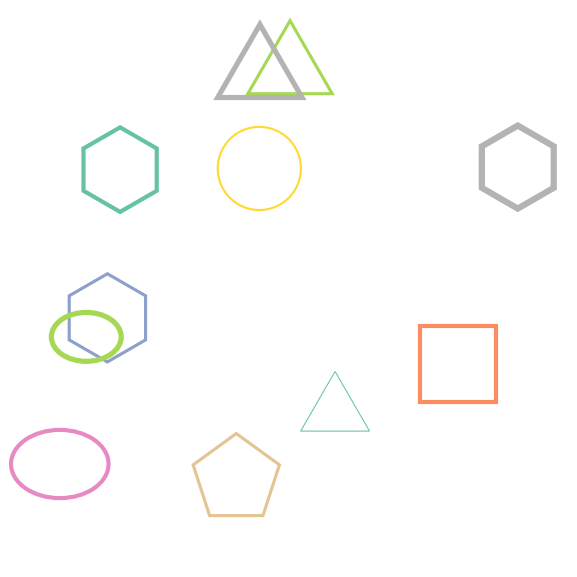[{"shape": "hexagon", "thickness": 2, "radius": 0.37, "center": [0.208, 0.705]}, {"shape": "triangle", "thickness": 0.5, "radius": 0.34, "center": [0.58, 0.287]}, {"shape": "square", "thickness": 2, "radius": 0.33, "center": [0.793, 0.369]}, {"shape": "hexagon", "thickness": 1.5, "radius": 0.38, "center": [0.186, 0.449]}, {"shape": "oval", "thickness": 2, "radius": 0.42, "center": [0.104, 0.196]}, {"shape": "triangle", "thickness": 1.5, "radius": 0.42, "center": [0.502, 0.879]}, {"shape": "oval", "thickness": 2.5, "radius": 0.3, "center": [0.149, 0.416]}, {"shape": "circle", "thickness": 1, "radius": 0.36, "center": [0.449, 0.707]}, {"shape": "pentagon", "thickness": 1.5, "radius": 0.39, "center": [0.409, 0.17]}, {"shape": "triangle", "thickness": 2.5, "radius": 0.42, "center": [0.45, 0.872]}, {"shape": "hexagon", "thickness": 3, "radius": 0.36, "center": [0.897, 0.71]}]